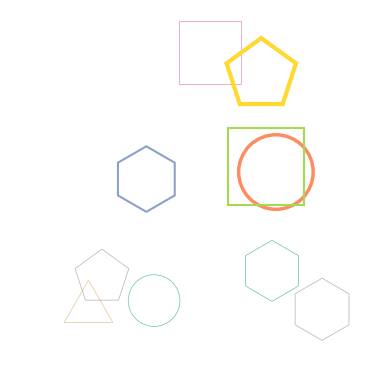[{"shape": "hexagon", "thickness": 0.5, "radius": 0.4, "center": [0.707, 0.297]}, {"shape": "circle", "thickness": 0.5, "radius": 0.34, "center": [0.4, 0.219]}, {"shape": "circle", "thickness": 2.5, "radius": 0.48, "center": [0.717, 0.553]}, {"shape": "hexagon", "thickness": 1.5, "radius": 0.43, "center": [0.38, 0.535]}, {"shape": "square", "thickness": 0.5, "radius": 0.41, "center": [0.546, 0.863]}, {"shape": "square", "thickness": 1.5, "radius": 0.5, "center": [0.691, 0.568]}, {"shape": "pentagon", "thickness": 3, "radius": 0.47, "center": [0.679, 0.806]}, {"shape": "triangle", "thickness": 0.5, "radius": 0.37, "center": [0.23, 0.199]}, {"shape": "pentagon", "thickness": 0.5, "radius": 0.37, "center": [0.265, 0.28]}, {"shape": "hexagon", "thickness": 0.5, "radius": 0.4, "center": [0.837, 0.197]}]